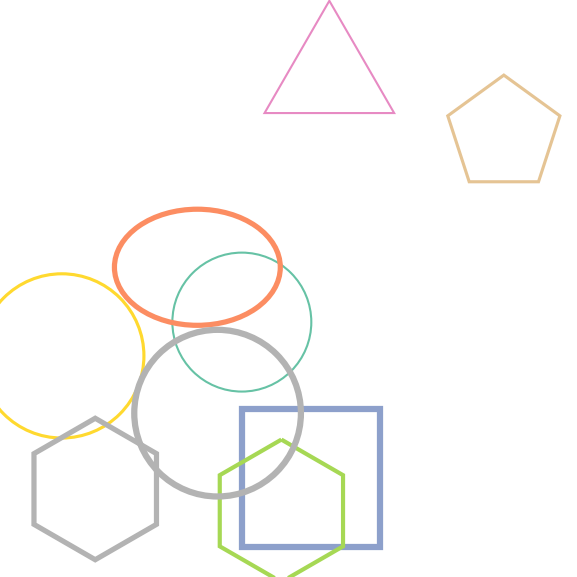[{"shape": "circle", "thickness": 1, "radius": 0.6, "center": [0.419, 0.441]}, {"shape": "oval", "thickness": 2.5, "radius": 0.72, "center": [0.342, 0.536]}, {"shape": "square", "thickness": 3, "radius": 0.6, "center": [0.539, 0.172]}, {"shape": "triangle", "thickness": 1, "radius": 0.65, "center": [0.57, 0.868]}, {"shape": "hexagon", "thickness": 2, "radius": 0.62, "center": [0.487, 0.115]}, {"shape": "circle", "thickness": 1.5, "radius": 0.71, "center": [0.107, 0.383]}, {"shape": "pentagon", "thickness": 1.5, "radius": 0.51, "center": [0.872, 0.767]}, {"shape": "hexagon", "thickness": 2.5, "radius": 0.61, "center": [0.165, 0.152]}, {"shape": "circle", "thickness": 3, "radius": 0.72, "center": [0.377, 0.284]}]